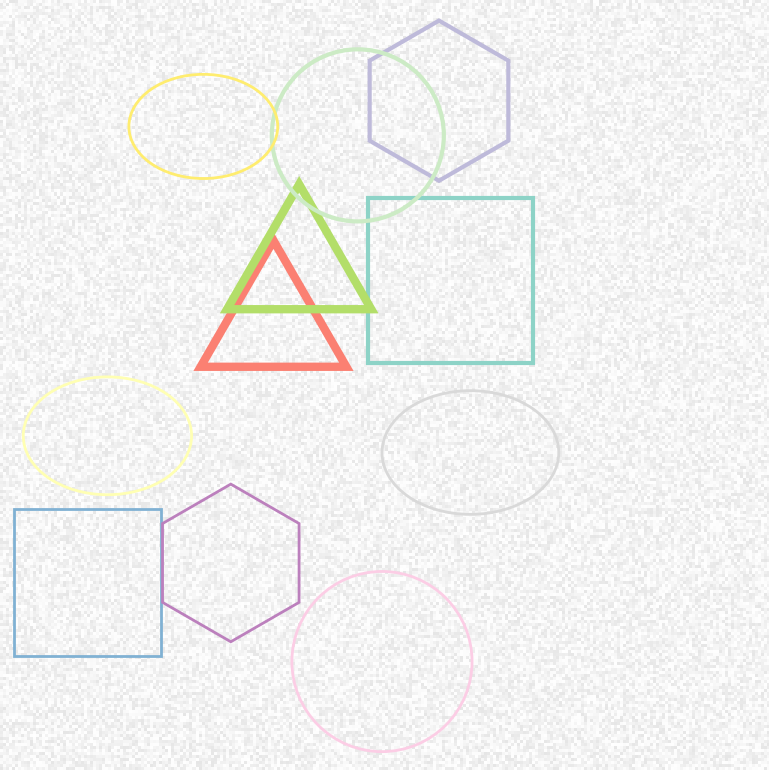[{"shape": "square", "thickness": 1.5, "radius": 0.54, "center": [0.585, 0.636]}, {"shape": "oval", "thickness": 1, "radius": 0.55, "center": [0.14, 0.434]}, {"shape": "hexagon", "thickness": 1.5, "radius": 0.52, "center": [0.57, 0.869]}, {"shape": "triangle", "thickness": 3, "radius": 0.55, "center": [0.355, 0.578]}, {"shape": "square", "thickness": 1, "radius": 0.48, "center": [0.114, 0.244]}, {"shape": "triangle", "thickness": 3, "radius": 0.54, "center": [0.389, 0.652]}, {"shape": "circle", "thickness": 1, "radius": 0.58, "center": [0.496, 0.141]}, {"shape": "oval", "thickness": 1, "radius": 0.57, "center": [0.611, 0.412]}, {"shape": "hexagon", "thickness": 1, "radius": 0.51, "center": [0.3, 0.269]}, {"shape": "circle", "thickness": 1.5, "radius": 0.56, "center": [0.465, 0.824]}, {"shape": "oval", "thickness": 1, "radius": 0.48, "center": [0.264, 0.836]}]